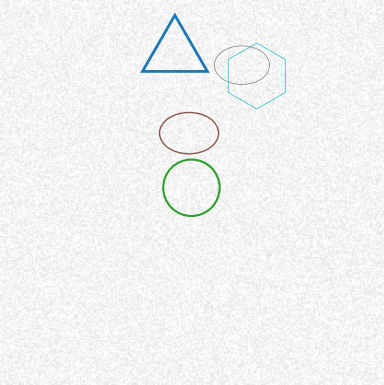[{"shape": "triangle", "thickness": 2, "radius": 0.49, "center": [0.454, 0.863]}, {"shape": "circle", "thickness": 1.5, "radius": 0.37, "center": [0.497, 0.512]}, {"shape": "oval", "thickness": 1, "radius": 0.38, "center": [0.491, 0.654]}, {"shape": "oval", "thickness": 0.5, "radius": 0.36, "center": [0.628, 0.831]}, {"shape": "hexagon", "thickness": 0.5, "radius": 0.43, "center": [0.667, 0.803]}]